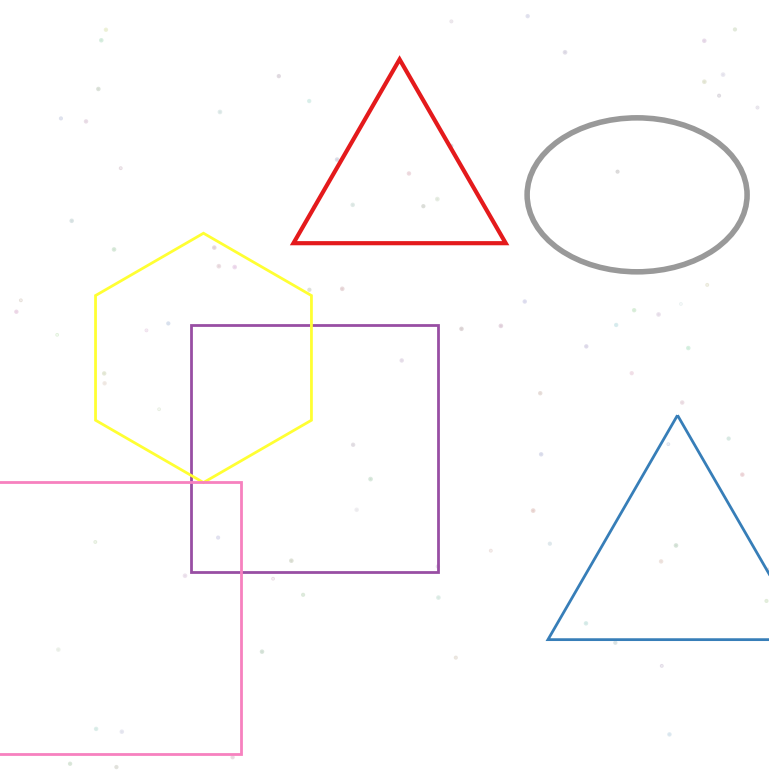[{"shape": "triangle", "thickness": 1.5, "radius": 0.8, "center": [0.519, 0.764]}, {"shape": "triangle", "thickness": 1, "radius": 0.97, "center": [0.88, 0.266]}, {"shape": "square", "thickness": 1, "radius": 0.8, "center": [0.409, 0.418]}, {"shape": "hexagon", "thickness": 1, "radius": 0.81, "center": [0.264, 0.535]}, {"shape": "square", "thickness": 1, "radius": 0.88, "center": [0.136, 0.197]}, {"shape": "oval", "thickness": 2, "radius": 0.71, "center": [0.827, 0.747]}]